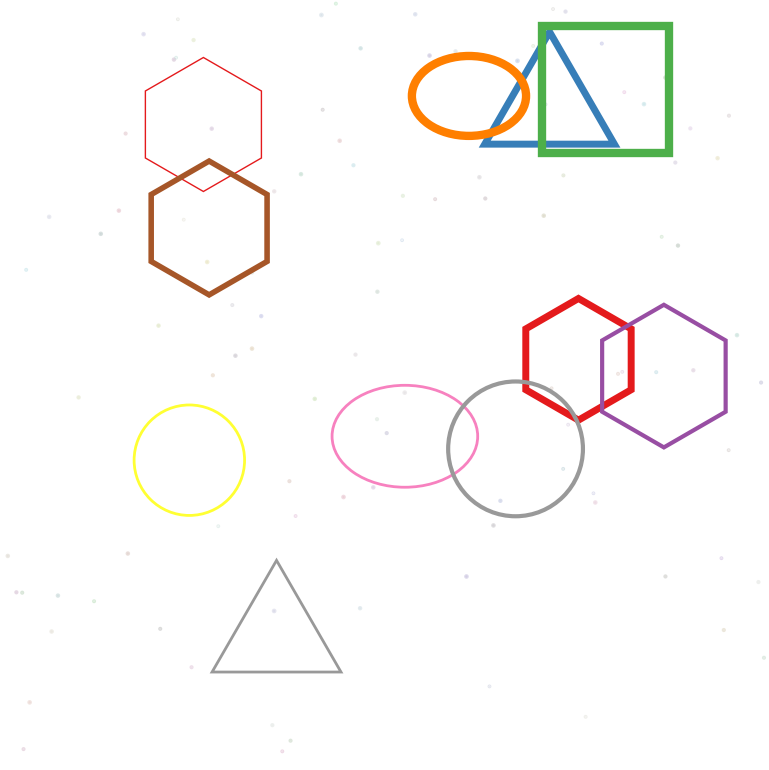[{"shape": "hexagon", "thickness": 0.5, "radius": 0.44, "center": [0.264, 0.838]}, {"shape": "hexagon", "thickness": 2.5, "radius": 0.4, "center": [0.751, 0.533]}, {"shape": "triangle", "thickness": 2.5, "radius": 0.49, "center": [0.714, 0.861]}, {"shape": "square", "thickness": 3, "radius": 0.41, "center": [0.787, 0.884]}, {"shape": "hexagon", "thickness": 1.5, "radius": 0.46, "center": [0.862, 0.512]}, {"shape": "oval", "thickness": 3, "radius": 0.37, "center": [0.609, 0.875]}, {"shape": "circle", "thickness": 1, "radius": 0.36, "center": [0.246, 0.402]}, {"shape": "hexagon", "thickness": 2, "radius": 0.43, "center": [0.272, 0.704]}, {"shape": "oval", "thickness": 1, "radius": 0.47, "center": [0.526, 0.433]}, {"shape": "triangle", "thickness": 1, "radius": 0.48, "center": [0.359, 0.176]}, {"shape": "circle", "thickness": 1.5, "radius": 0.44, "center": [0.67, 0.417]}]